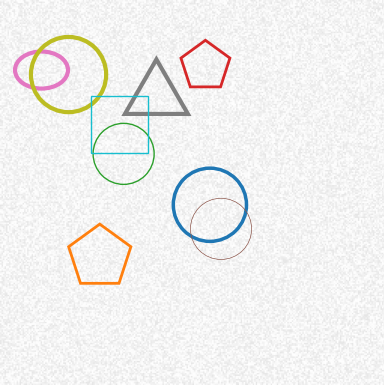[{"shape": "circle", "thickness": 2.5, "radius": 0.48, "center": [0.545, 0.468]}, {"shape": "pentagon", "thickness": 2, "radius": 0.43, "center": [0.259, 0.333]}, {"shape": "circle", "thickness": 1, "radius": 0.4, "center": [0.321, 0.6]}, {"shape": "pentagon", "thickness": 2, "radius": 0.33, "center": [0.534, 0.828]}, {"shape": "circle", "thickness": 0.5, "radius": 0.4, "center": [0.574, 0.406]}, {"shape": "oval", "thickness": 3, "radius": 0.34, "center": [0.108, 0.818]}, {"shape": "triangle", "thickness": 3, "radius": 0.47, "center": [0.406, 0.751]}, {"shape": "circle", "thickness": 3, "radius": 0.49, "center": [0.178, 0.806]}, {"shape": "square", "thickness": 1, "radius": 0.37, "center": [0.31, 0.677]}]